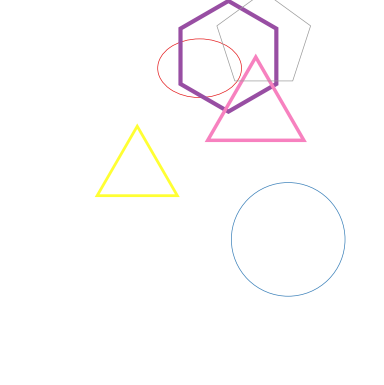[{"shape": "oval", "thickness": 0.5, "radius": 0.54, "center": [0.518, 0.823]}, {"shape": "circle", "thickness": 0.5, "radius": 0.74, "center": [0.749, 0.378]}, {"shape": "hexagon", "thickness": 3, "radius": 0.72, "center": [0.593, 0.854]}, {"shape": "triangle", "thickness": 2, "radius": 0.6, "center": [0.356, 0.552]}, {"shape": "triangle", "thickness": 2.5, "radius": 0.72, "center": [0.664, 0.708]}, {"shape": "pentagon", "thickness": 0.5, "radius": 0.64, "center": [0.685, 0.893]}]